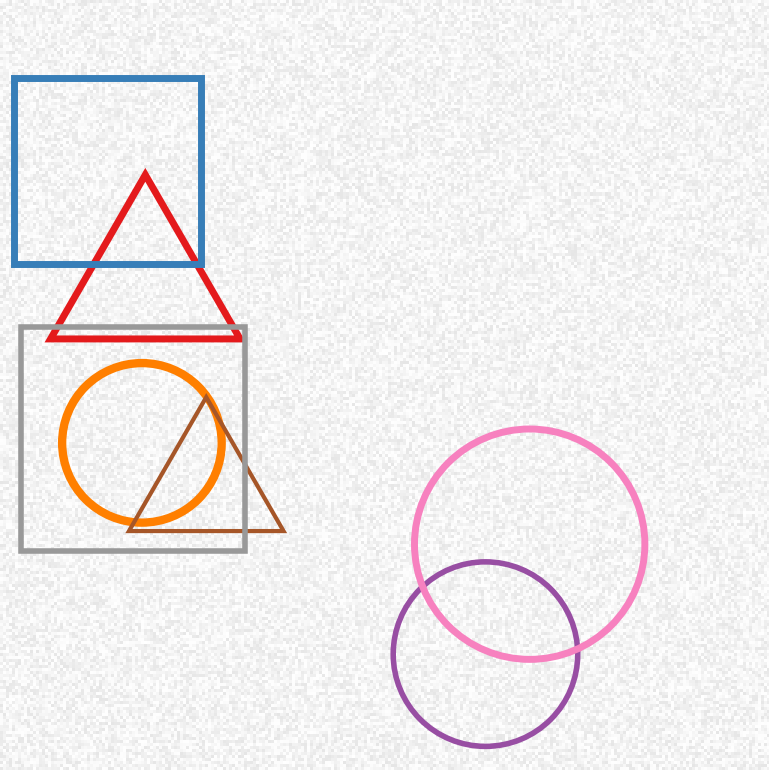[{"shape": "triangle", "thickness": 2.5, "radius": 0.71, "center": [0.189, 0.631]}, {"shape": "square", "thickness": 2.5, "radius": 0.6, "center": [0.14, 0.778]}, {"shape": "circle", "thickness": 2, "radius": 0.6, "center": [0.63, 0.15]}, {"shape": "circle", "thickness": 3, "radius": 0.52, "center": [0.184, 0.425]}, {"shape": "triangle", "thickness": 1.5, "radius": 0.58, "center": [0.268, 0.368]}, {"shape": "circle", "thickness": 2.5, "radius": 0.75, "center": [0.688, 0.293]}, {"shape": "square", "thickness": 2, "radius": 0.73, "center": [0.173, 0.43]}]